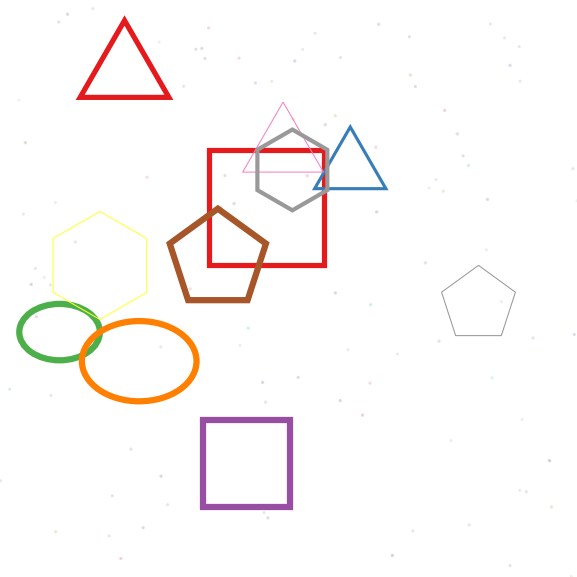[{"shape": "square", "thickness": 2.5, "radius": 0.5, "center": [0.462, 0.64]}, {"shape": "triangle", "thickness": 2.5, "radius": 0.44, "center": [0.216, 0.875]}, {"shape": "triangle", "thickness": 1.5, "radius": 0.36, "center": [0.606, 0.708]}, {"shape": "oval", "thickness": 3, "radius": 0.35, "center": [0.103, 0.424]}, {"shape": "square", "thickness": 3, "radius": 0.38, "center": [0.427, 0.196]}, {"shape": "oval", "thickness": 3, "radius": 0.5, "center": [0.241, 0.374]}, {"shape": "hexagon", "thickness": 0.5, "radius": 0.47, "center": [0.173, 0.539]}, {"shape": "pentagon", "thickness": 3, "radius": 0.44, "center": [0.377, 0.55]}, {"shape": "triangle", "thickness": 0.5, "radius": 0.4, "center": [0.49, 0.742]}, {"shape": "pentagon", "thickness": 0.5, "radius": 0.34, "center": [0.829, 0.472]}, {"shape": "hexagon", "thickness": 2, "radius": 0.35, "center": [0.506, 0.705]}]